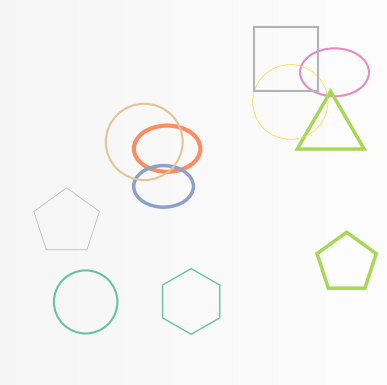[{"shape": "hexagon", "thickness": 1, "radius": 0.43, "center": [0.493, 0.217]}, {"shape": "circle", "thickness": 1.5, "radius": 0.41, "center": [0.221, 0.216]}, {"shape": "oval", "thickness": 3, "radius": 0.43, "center": [0.431, 0.614]}, {"shape": "oval", "thickness": 2.5, "radius": 0.39, "center": [0.422, 0.516]}, {"shape": "oval", "thickness": 1.5, "radius": 0.44, "center": [0.863, 0.812]}, {"shape": "triangle", "thickness": 2.5, "radius": 0.5, "center": [0.853, 0.663]}, {"shape": "pentagon", "thickness": 2.5, "radius": 0.4, "center": [0.895, 0.316]}, {"shape": "circle", "thickness": 0.5, "radius": 0.48, "center": [0.749, 0.735]}, {"shape": "circle", "thickness": 1.5, "radius": 0.5, "center": [0.372, 0.631]}, {"shape": "square", "thickness": 1.5, "radius": 0.41, "center": [0.739, 0.846]}, {"shape": "pentagon", "thickness": 0.5, "radius": 0.45, "center": [0.172, 0.423]}]